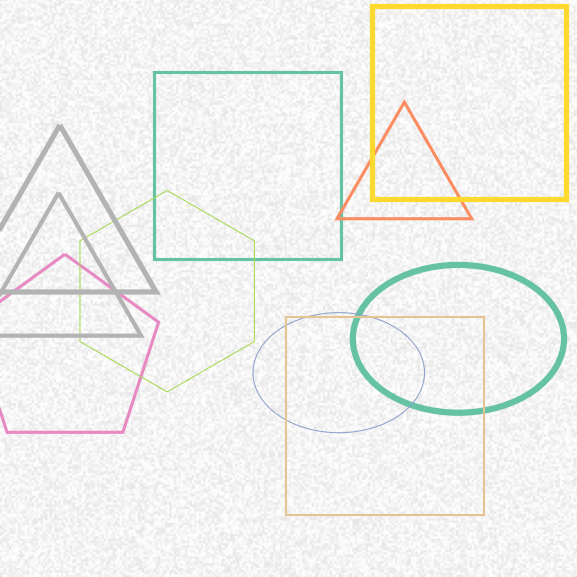[{"shape": "square", "thickness": 1.5, "radius": 0.81, "center": [0.429, 0.712]}, {"shape": "oval", "thickness": 3, "radius": 0.91, "center": [0.794, 0.412]}, {"shape": "triangle", "thickness": 1.5, "radius": 0.67, "center": [0.7, 0.688]}, {"shape": "oval", "thickness": 0.5, "radius": 0.74, "center": [0.587, 0.354]}, {"shape": "pentagon", "thickness": 1.5, "radius": 0.85, "center": [0.112, 0.388]}, {"shape": "hexagon", "thickness": 0.5, "radius": 0.87, "center": [0.29, 0.495]}, {"shape": "square", "thickness": 2.5, "radius": 0.84, "center": [0.812, 0.821]}, {"shape": "square", "thickness": 1, "radius": 0.86, "center": [0.666, 0.279]}, {"shape": "triangle", "thickness": 2, "radius": 0.82, "center": [0.101, 0.5]}, {"shape": "triangle", "thickness": 2.5, "radius": 0.96, "center": [0.104, 0.59]}]